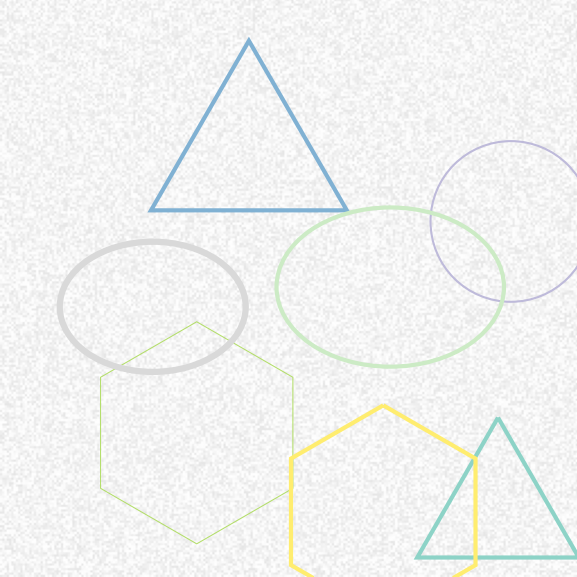[{"shape": "triangle", "thickness": 2, "radius": 0.81, "center": [0.862, 0.114]}, {"shape": "circle", "thickness": 1, "radius": 0.7, "center": [0.885, 0.616]}, {"shape": "triangle", "thickness": 2, "radius": 0.98, "center": [0.431, 0.733]}, {"shape": "hexagon", "thickness": 0.5, "radius": 0.96, "center": [0.341, 0.25]}, {"shape": "oval", "thickness": 3, "radius": 0.8, "center": [0.264, 0.468]}, {"shape": "oval", "thickness": 2, "radius": 0.98, "center": [0.676, 0.502]}, {"shape": "hexagon", "thickness": 2, "radius": 0.92, "center": [0.664, 0.113]}]